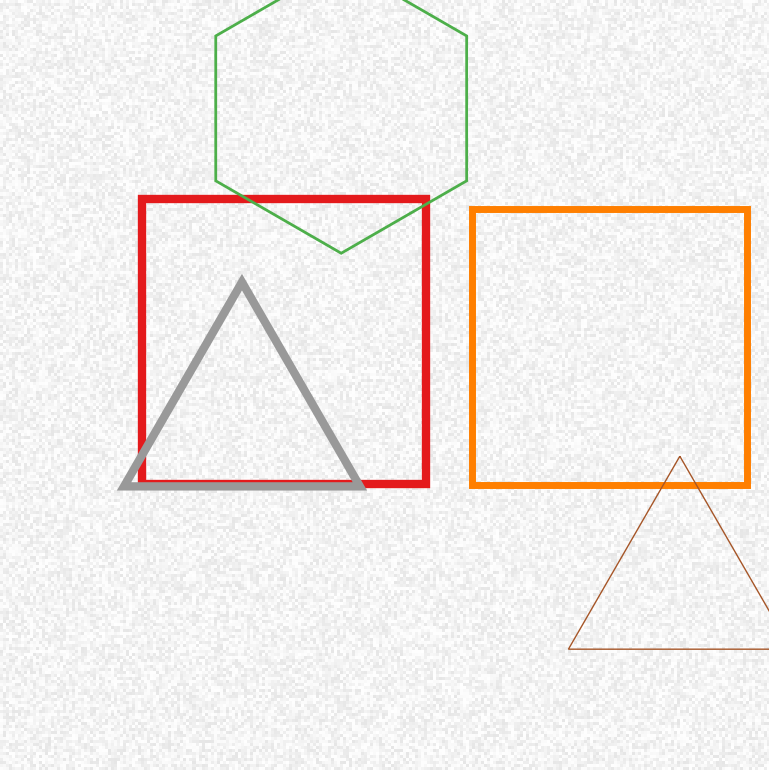[{"shape": "square", "thickness": 3, "radius": 0.92, "center": [0.369, 0.557]}, {"shape": "hexagon", "thickness": 1, "radius": 0.94, "center": [0.443, 0.859]}, {"shape": "square", "thickness": 2.5, "radius": 0.89, "center": [0.791, 0.549]}, {"shape": "triangle", "thickness": 0.5, "radius": 0.84, "center": [0.883, 0.24]}, {"shape": "triangle", "thickness": 3, "radius": 0.88, "center": [0.314, 0.457]}]